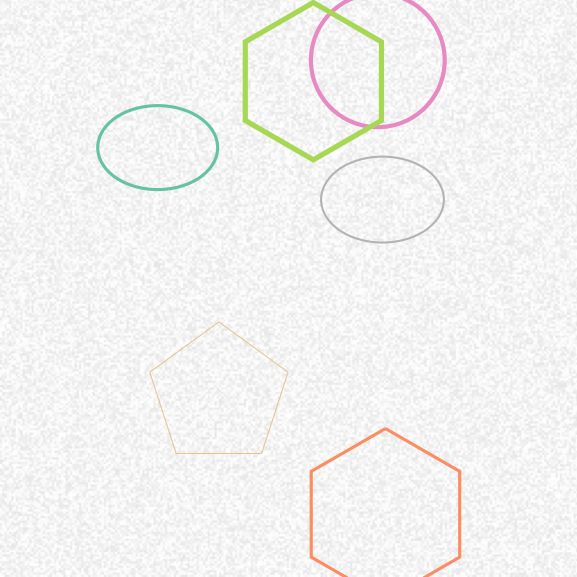[{"shape": "oval", "thickness": 1.5, "radius": 0.52, "center": [0.273, 0.744]}, {"shape": "hexagon", "thickness": 1.5, "radius": 0.74, "center": [0.667, 0.109]}, {"shape": "circle", "thickness": 2, "radius": 0.58, "center": [0.654, 0.895]}, {"shape": "hexagon", "thickness": 2.5, "radius": 0.68, "center": [0.543, 0.859]}, {"shape": "pentagon", "thickness": 0.5, "radius": 0.63, "center": [0.379, 0.316]}, {"shape": "oval", "thickness": 1, "radius": 0.53, "center": [0.662, 0.654]}]